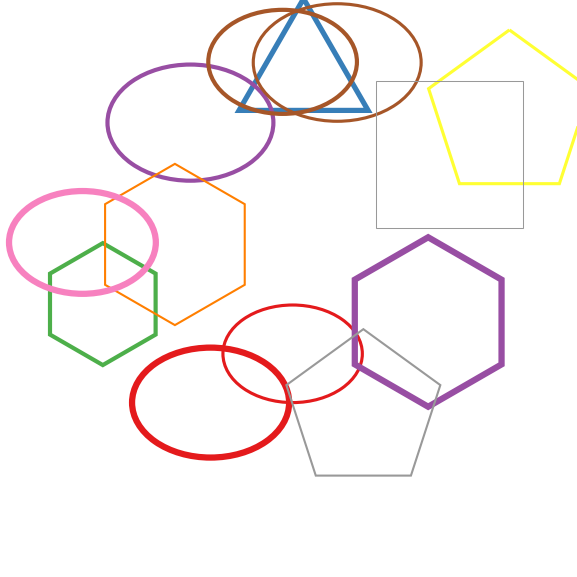[{"shape": "oval", "thickness": 1.5, "radius": 0.6, "center": [0.507, 0.386]}, {"shape": "oval", "thickness": 3, "radius": 0.68, "center": [0.365, 0.302]}, {"shape": "triangle", "thickness": 2.5, "radius": 0.65, "center": [0.526, 0.872]}, {"shape": "hexagon", "thickness": 2, "radius": 0.53, "center": [0.178, 0.473]}, {"shape": "oval", "thickness": 2, "radius": 0.72, "center": [0.33, 0.787]}, {"shape": "hexagon", "thickness": 3, "radius": 0.73, "center": [0.741, 0.442]}, {"shape": "hexagon", "thickness": 1, "radius": 0.7, "center": [0.303, 0.576]}, {"shape": "pentagon", "thickness": 1.5, "radius": 0.74, "center": [0.882, 0.8]}, {"shape": "oval", "thickness": 1.5, "radius": 0.73, "center": [0.584, 0.891]}, {"shape": "oval", "thickness": 2, "radius": 0.64, "center": [0.489, 0.892]}, {"shape": "oval", "thickness": 3, "radius": 0.64, "center": [0.143, 0.579]}, {"shape": "square", "thickness": 0.5, "radius": 0.64, "center": [0.779, 0.731]}, {"shape": "pentagon", "thickness": 1, "radius": 0.7, "center": [0.629, 0.289]}]